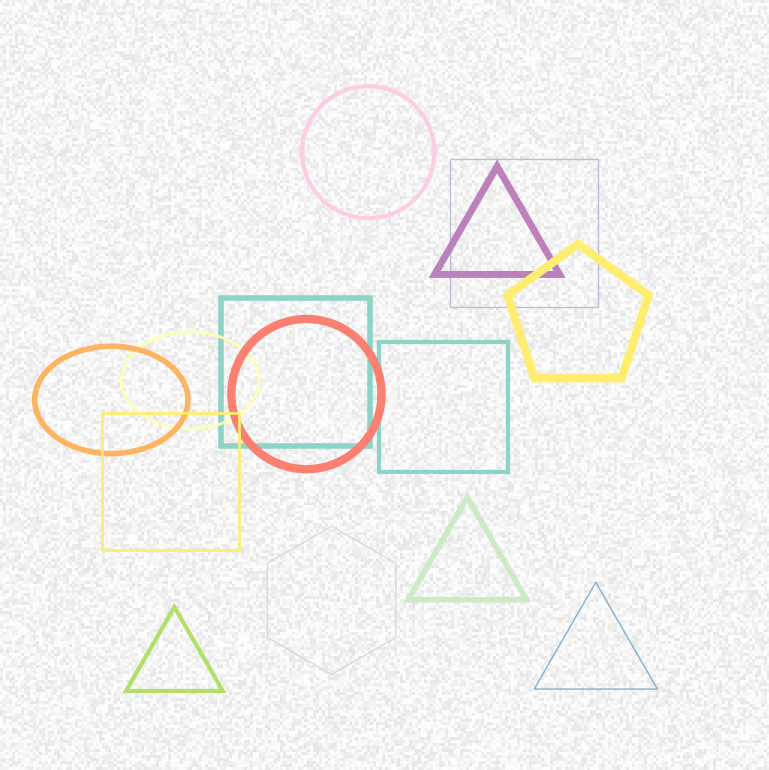[{"shape": "square", "thickness": 2, "radius": 0.48, "center": [0.384, 0.517]}, {"shape": "square", "thickness": 1.5, "radius": 0.42, "center": [0.576, 0.471]}, {"shape": "oval", "thickness": 1, "radius": 0.45, "center": [0.247, 0.506]}, {"shape": "square", "thickness": 0.5, "radius": 0.48, "center": [0.681, 0.697]}, {"shape": "circle", "thickness": 3, "radius": 0.49, "center": [0.398, 0.488]}, {"shape": "triangle", "thickness": 0.5, "radius": 0.46, "center": [0.774, 0.151]}, {"shape": "oval", "thickness": 2, "radius": 0.5, "center": [0.145, 0.481]}, {"shape": "triangle", "thickness": 1.5, "radius": 0.36, "center": [0.227, 0.139]}, {"shape": "circle", "thickness": 1.5, "radius": 0.43, "center": [0.478, 0.802]}, {"shape": "hexagon", "thickness": 0.5, "radius": 0.48, "center": [0.431, 0.22]}, {"shape": "triangle", "thickness": 2.5, "radius": 0.47, "center": [0.646, 0.69]}, {"shape": "triangle", "thickness": 2, "radius": 0.44, "center": [0.607, 0.266]}, {"shape": "pentagon", "thickness": 3, "radius": 0.48, "center": [0.751, 0.587]}, {"shape": "square", "thickness": 1, "radius": 0.45, "center": [0.221, 0.374]}]